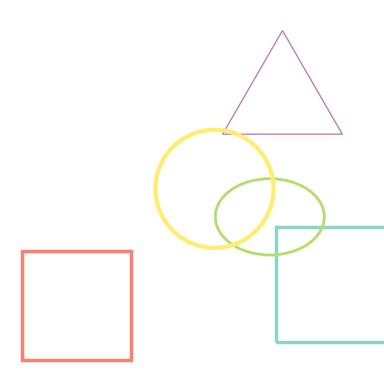[{"shape": "square", "thickness": 2.5, "radius": 0.74, "center": [0.866, 0.261]}, {"shape": "square", "thickness": 2.5, "radius": 0.71, "center": [0.198, 0.206]}, {"shape": "oval", "thickness": 2, "radius": 0.71, "center": [0.701, 0.437]}, {"shape": "triangle", "thickness": 1, "radius": 0.9, "center": [0.734, 0.741]}, {"shape": "circle", "thickness": 3, "radius": 0.77, "center": [0.557, 0.51]}]